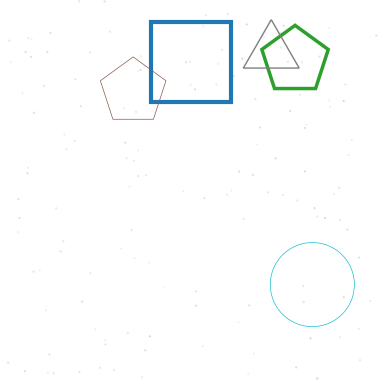[{"shape": "square", "thickness": 3, "radius": 0.52, "center": [0.497, 0.84]}, {"shape": "pentagon", "thickness": 2.5, "radius": 0.45, "center": [0.766, 0.843]}, {"shape": "pentagon", "thickness": 0.5, "radius": 0.45, "center": [0.346, 0.763]}, {"shape": "triangle", "thickness": 1, "radius": 0.42, "center": [0.705, 0.865]}, {"shape": "circle", "thickness": 0.5, "radius": 0.55, "center": [0.811, 0.261]}]